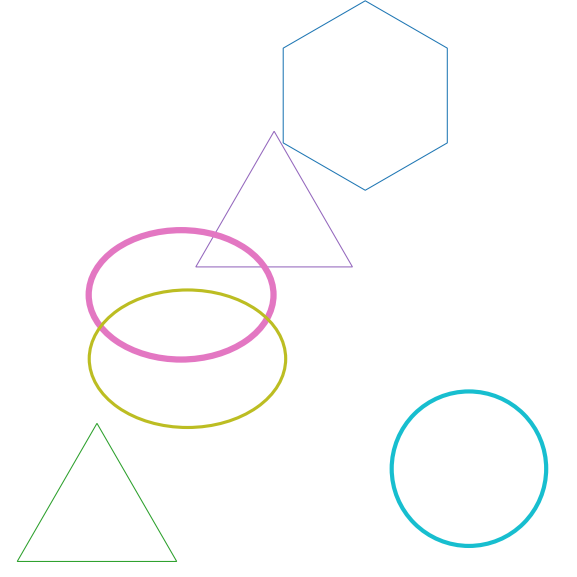[{"shape": "hexagon", "thickness": 0.5, "radius": 0.82, "center": [0.632, 0.834]}, {"shape": "triangle", "thickness": 0.5, "radius": 0.8, "center": [0.168, 0.107]}, {"shape": "triangle", "thickness": 0.5, "radius": 0.78, "center": [0.475, 0.615]}, {"shape": "oval", "thickness": 3, "radius": 0.8, "center": [0.314, 0.489]}, {"shape": "oval", "thickness": 1.5, "radius": 0.85, "center": [0.325, 0.378]}, {"shape": "circle", "thickness": 2, "radius": 0.67, "center": [0.812, 0.188]}]